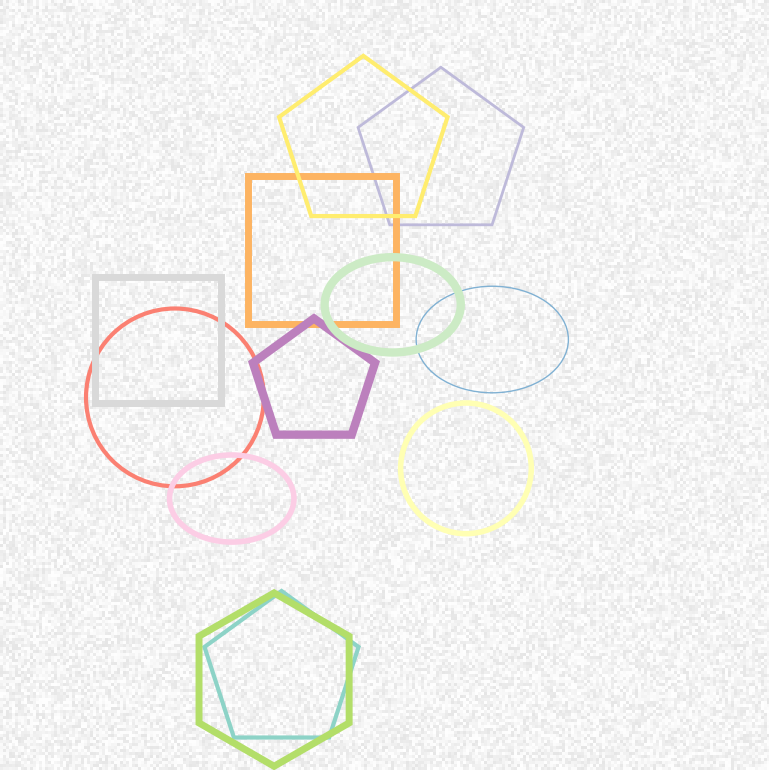[{"shape": "pentagon", "thickness": 1.5, "radius": 0.53, "center": [0.366, 0.127]}, {"shape": "circle", "thickness": 2, "radius": 0.42, "center": [0.605, 0.392]}, {"shape": "pentagon", "thickness": 1, "radius": 0.57, "center": [0.573, 0.8]}, {"shape": "circle", "thickness": 1.5, "radius": 0.58, "center": [0.227, 0.484]}, {"shape": "oval", "thickness": 0.5, "radius": 0.49, "center": [0.639, 0.559]}, {"shape": "square", "thickness": 2.5, "radius": 0.48, "center": [0.418, 0.675]}, {"shape": "hexagon", "thickness": 2.5, "radius": 0.56, "center": [0.356, 0.117]}, {"shape": "oval", "thickness": 2, "radius": 0.4, "center": [0.301, 0.353]}, {"shape": "square", "thickness": 2.5, "radius": 0.41, "center": [0.205, 0.558]}, {"shape": "pentagon", "thickness": 3, "radius": 0.42, "center": [0.408, 0.503]}, {"shape": "oval", "thickness": 3, "radius": 0.44, "center": [0.51, 0.604]}, {"shape": "pentagon", "thickness": 1.5, "radius": 0.58, "center": [0.472, 0.812]}]